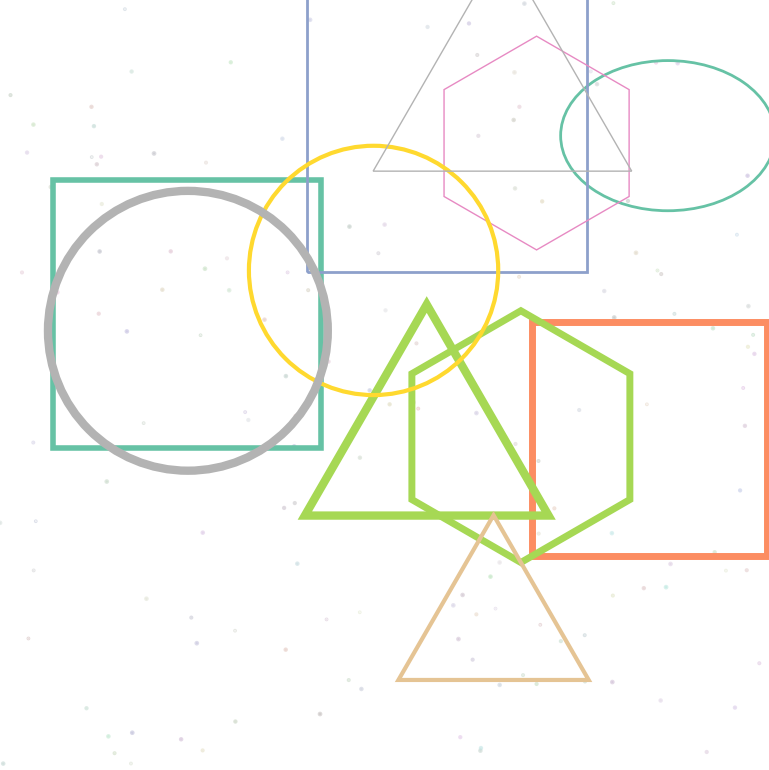[{"shape": "oval", "thickness": 1, "radius": 0.7, "center": [0.867, 0.824]}, {"shape": "square", "thickness": 2, "radius": 0.87, "center": [0.243, 0.592]}, {"shape": "square", "thickness": 2.5, "radius": 0.76, "center": [0.843, 0.43]}, {"shape": "square", "thickness": 1, "radius": 0.91, "center": [0.58, 0.828]}, {"shape": "hexagon", "thickness": 0.5, "radius": 0.69, "center": [0.697, 0.814]}, {"shape": "hexagon", "thickness": 2.5, "radius": 0.82, "center": [0.676, 0.433]}, {"shape": "triangle", "thickness": 3, "radius": 0.91, "center": [0.554, 0.422]}, {"shape": "circle", "thickness": 1.5, "radius": 0.81, "center": [0.485, 0.649]}, {"shape": "triangle", "thickness": 1.5, "radius": 0.71, "center": [0.641, 0.188]}, {"shape": "circle", "thickness": 3, "radius": 0.91, "center": [0.244, 0.57]}, {"shape": "triangle", "thickness": 0.5, "radius": 0.97, "center": [0.652, 0.875]}]